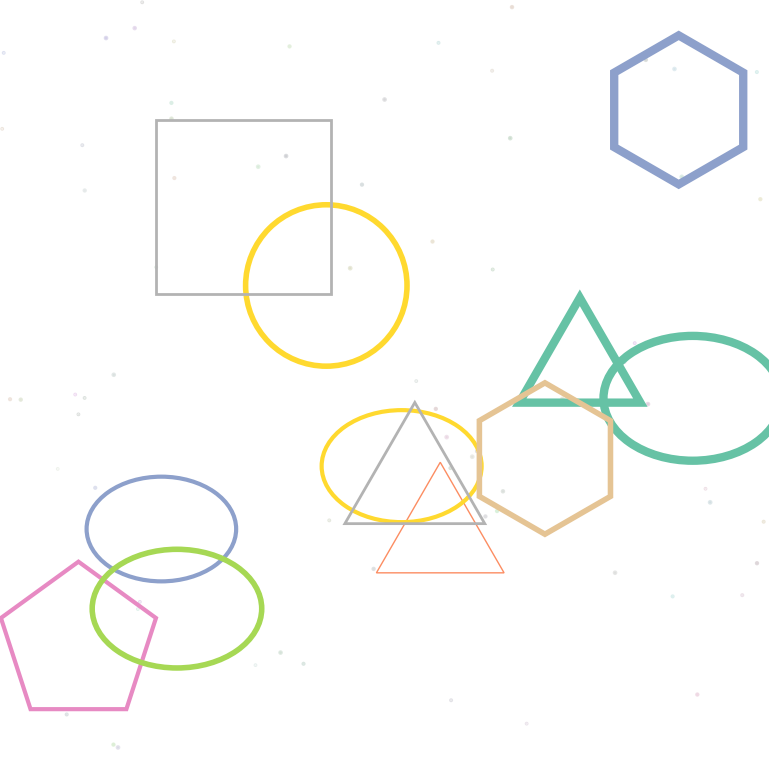[{"shape": "oval", "thickness": 3, "radius": 0.58, "center": [0.9, 0.483]}, {"shape": "triangle", "thickness": 3, "radius": 0.45, "center": [0.753, 0.522]}, {"shape": "triangle", "thickness": 0.5, "radius": 0.48, "center": [0.572, 0.304]}, {"shape": "oval", "thickness": 1.5, "radius": 0.49, "center": [0.21, 0.313]}, {"shape": "hexagon", "thickness": 3, "radius": 0.48, "center": [0.881, 0.857]}, {"shape": "pentagon", "thickness": 1.5, "radius": 0.53, "center": [0.102, 0.165]}, {"shape": "oval", "thickness": 2, "radius": 0.55, "center": [0.23, 0.21]}, {"shape": "circle", "thickness": 2, "radius": 0.52, "center": [0.424, 0.629]}, {"shape": "oval", "thickness": 1.5, "radius": 0.52, "center": [0.522, 0.395]}, {"shape": "hexagon", "thickness": 2, "radius": 0.49, "center": [0.708, 0.405]}, {"shape": "triangle", "thickness": 1, "radius": 0.52, "center": [0.539, 0.372]}, {"shape": "square", "thickness": 1, "radius": 0.57, "center": [0.316, 0.731]}]